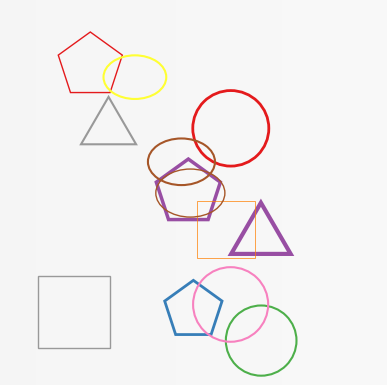[{"shape": "circle", "thickness": 2, "radius": 0.49, "center": [0.596, 0.667]}, {"shape": "pentagon", "thickness": 1, "radius": 0.43, "center": [0.233, 0.83]}, {"shape": "pentagon", "thickness": 2, "radius": 0.39, "center": [0.499, 0.194]}, {"shape": "circle", "thickness": 1.5, "radius": 0.46, "center": [0.674, 0.115]}, {"shape": "pentagon", "thickness": 2.5, "radius": 0.43, "center": [0.486, 0.5]}, {"shape": "triangle", "thickness": 3, "radius": 0.44, "center": [0.673, 0.385]}, {"shape": "square", "thickness": 0.5, "radius": 0.37, "center": [0.583, 0.404]}, {"shape": "oval", "thickness": 1.5, "radius": 0.4, "center": [0.348, 0.8]}, {"shape": "oval", "thickness": 1, "radius": 0.45, "center": [0.491, 0.499]}, {"shape": "oval", "thickness": 1.5, "radius": 0.43, "center": [0.468, 0.58]}, {"shape": "circle", "thickness": 1.5, "radius": 0.48, "center": [0.595, 0.209]}, {"shape": "triangle", "thickness": 1.5, "radius": 0.41, "center": [0.28, 0.666]}, {"shape": "square", "thickness": 1, "radius": 0.47, "center": [0.192, 0.19]}]